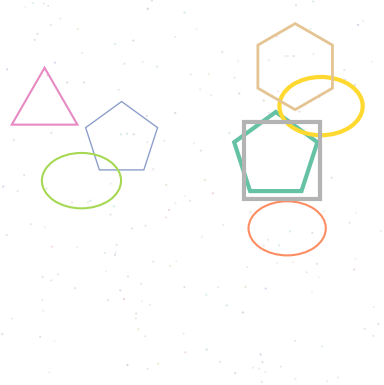[{"shape": "pentagon", "thickness": 3, "radius": 0.57, "center": [0.716, 0.596]}, {"shape": "oval", "thickness": 1.5, "radius": 0.5, "center": [0.746, 0.407]}, {"shape": "pentagon", "thickness": 1, "radius": 0.49, "center": [0.316, 0.638]}, {"shape": "triangle", "thickness": 1.5, "radius": 0.49, "center": [0.116, 0.725]}, {"shape": "oval", "thickness": 1.5, "radius": 0.51, "center": [0.212, 0.531]}, {"shape": "oval", "thickness": 3, "radius": 0.54, "center": [0.834, 0.724]}, {"shape": "hexagon", "thickness": 2, "radius": 0.56, "center": [0.767, 0.827]}, {"shape": "square", "thickness": 3, "radius": 0.5, "center": [0.733, 0.583]}]